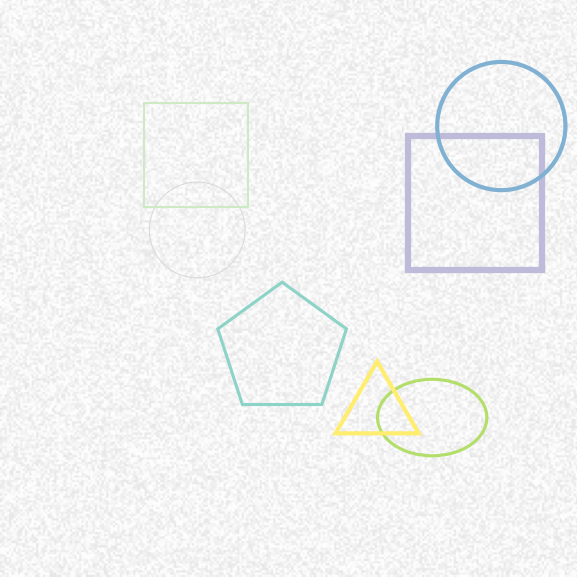[{"shape": "pentagon", "thickness": 1.5, "radius": 0.59, "center": [0.489, 0.393]}, {"shape": "square", "thickness": 3, "radius": 0.58, "center": [0.822, 0.647]}, {"shape": "circle", "thickness": 2, "radius": 0.56, "center": [0.868, 0.781]}, {"shape": "oval", "thickness": 1.5, "radius": 0.47, "center": [0.748, 0.276]}, {"shape": "circle", "thickness": 0.5, "radius": 0.41, "center": [0.342, 0.601]}, {"shape": "square", "thickness": 1, "radius": 0.45, "center": [0.34, 0.73]}, {"shape": "triangle", "thickness": 2, "radius": 0.41, "center": [0.653, 0.29]}]